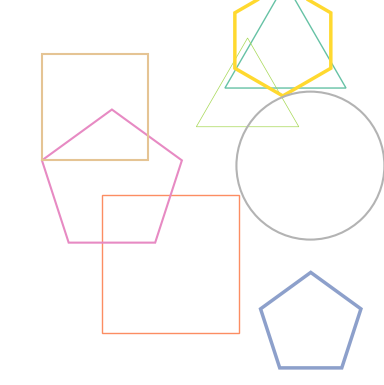[{"shape": "triangle", "thickness": 1, "radius": 0.91, "center": [0.741, 0.862]}, {"shape": "square", "thickness": 1, "radius": 0.89, "center": [0.443, 0.314]}, {"shape": "pentagon", "thickness": 2.5, "radius": 0.69, "center": [0.807, 0.155]}, {"shape": "pentagon", "thickness": 1.5, "radius": 0.96, "center": [0.291, 0.524]}, {"shape": "triangle", "thickness": 0.5, "radius": 0.77, "center": [0.643, 0.748]}, {"shape": "hexagon", "thickness": 2.5, "radius": 0.72, "center": [0.735, 0.895]}, {"shape": "square", "thickness": 1.5, "radius": 0.69, "center": [0.247, 0.721]}, {"shape": "circle", "thickness": 1.5, "radius": 0.96, "center": [0.806, 0.57]}]